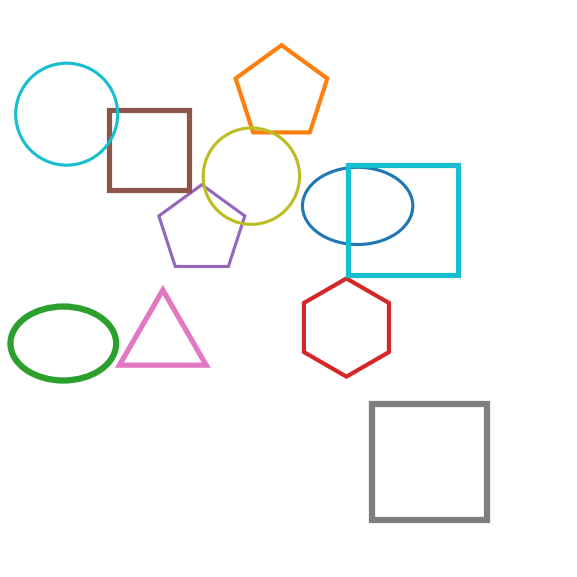[{"shape": "oval", "thickness": 1.5, "radius": 0.48, "center": [0.619, 0.643]}, {"shape": "pentagon", "thickness": 2, "radius": 0.42, "center": [0.487, 0.837]}, {"shape": "oval", "thickness": 3, "radius": 0.46, "center": [0.11, 0.404]}, {"shape": "hexagon", "thickness": 2, "radius": 0.43, "center": [0.6, 0.432]}, {"shape": "pentagon", "thickness": 1.5, "radius": 0.39, "center": [0.349, 0.601]}, {"shape": "square", "thickness": 2.5, "radius": 0.35, "center": [0.258, 0.739]}, {"shape": "triangle", "thickness": 2.5, "radius": 0.43, "center": [0.282, 0.41]}, {"shape": "square", "thickness": 3, "radius": 0.5, "center": [0.744, 0.199]}, {"shape": "circle", "thickness": 1.5, "radius": 0.42, "center": [0.435, 0.694]}, {"shape": "square", "thickness": 2.5, "radius": 0.48, "center": [0.698, 0.619]}, {"shape": "circle", "thickness": 1.5, "radius": 0.44, "center": [0.115, 0.801]}]